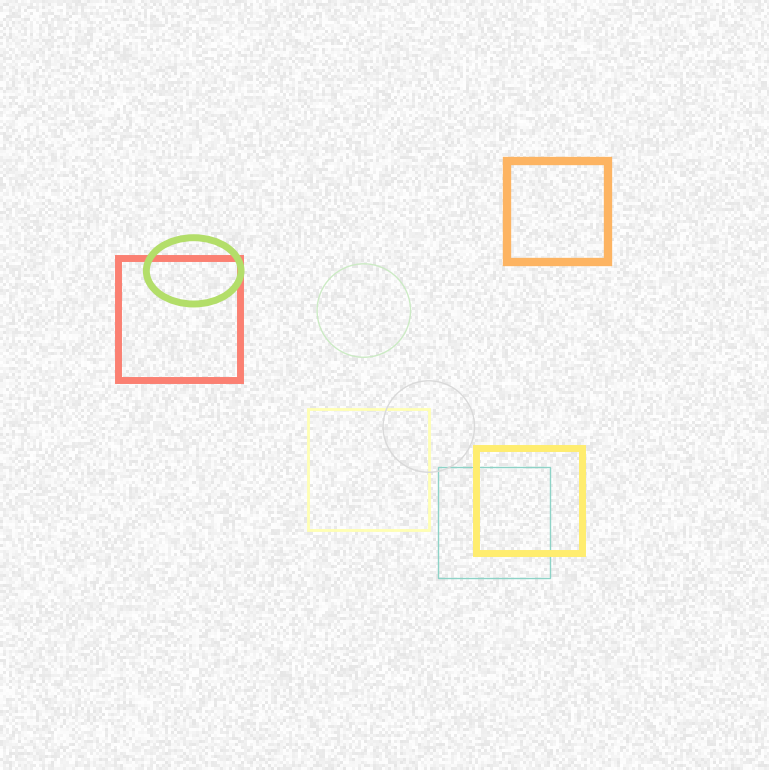[{"shape": "square", "thickness": 0.5, "radius": 0.36, "center": [0.641, 0.321]}, {"shape": "square", "thickness": 1, "radius": 0.39, "center": [0.478, 0.39]}, {"shape": "square", "thickness": 2.5, "radius": 0.4, "center": [0.233, 0.586]}, {"shape": "square", "thickness": 3, "radius": 0.33, "center": [0.724, 0.725]}, {"shape": "oval", "thickness": 2.5, "radius": 0.31, "center": [0.252, 0.648]}, {"shape": "circle", "thickness": 0.5, "radius": 0.3, "center": [0.557, 0.446]}, {"shape": "circle", "thickness": 0.5, "radius": 0.3, "center": [0.472, 0.597]}, {"shape": "square", "thickness": 2.5, "radius": 0.34, "center": [0.687, 0.35]}]